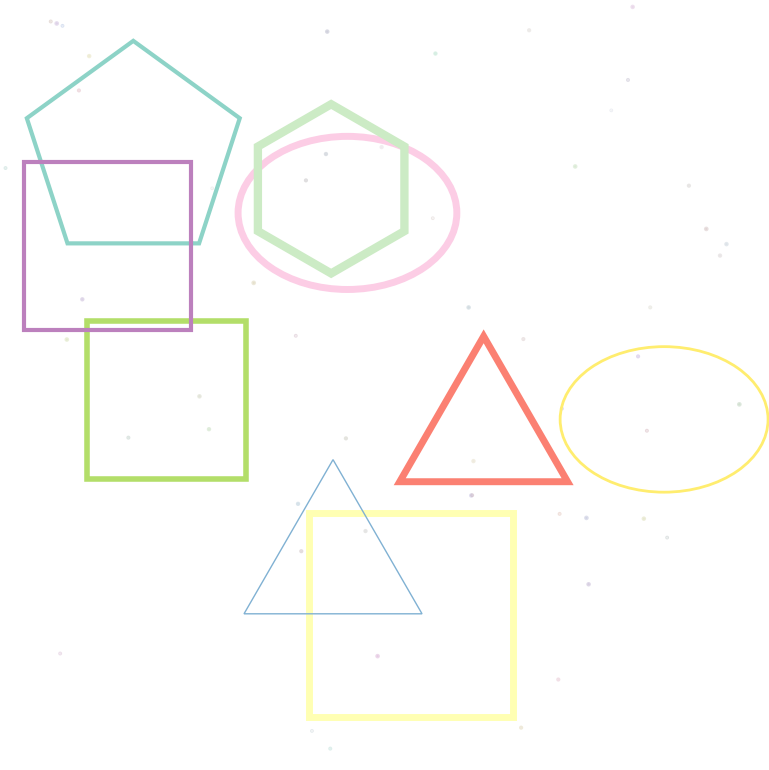[{"shape": "pentagon", "thickness": 1.5, "radius": 0.73, "center": [0.173, 0.802]}, {"shape": "square", "thickness": 2.5, "radius": 0.66, "center": [0.534, 0.202]}, {"shape": "triangle", "thickness": 2.5, "radius": 0.63, "center": [0.628, 0.437]}, {"shape": "triangle", "thickness": 0.5, "radius": 0.67, "center": [0.432, 0.27]}, {"shape": "square", "thickness": 2, "radius": 0.52, "center": [0.216, 0.48]}, {"shape": "oval", "thickness": 2.5, "radius": 0.71, "center": [0.451, 0.723]}, {"shape": "square", "thickness": 1.5, "radius": 0.54, "center": [0.14, 0.68]}, {"shape": "hexagon", "thickness": 3, "radius": 0.55, "center": [0.43, 0.755]}, {"shape": "oval", "thickness": 1, "radius": 0.68, "center": [0.862, 0.455]}]